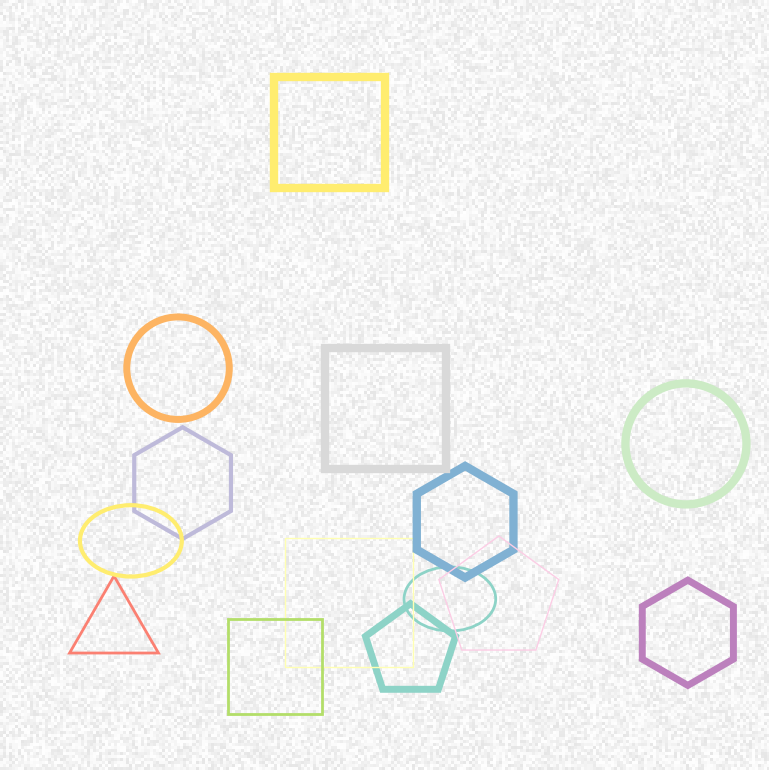[{"shape": "oval", "thickness": 1, "radius": 0.3, "center": [0.584, 0.222]}, {"shape": "pentagon", "thickness": 2.5, "radius": 0.31, "center": [0.533, 0.155]}, {"shape": "square", "thickness": 0.5, "radius": 0.42, "center": [0.453, 0.218]}, {"shape": "hexagon", "thickness": 1.5, "radius": 0.36, "center": [0.237, 0.373]}, {"shape": "triangle", "thickness": 1, "radius": 0.33, "center": [0.148, 0.185]}, {"shape": "hexagon", "thickness": 3, "radius": 0.36, "center": [0.604, 0.322]}, {"shape": "circle", "thickness": 2.5, "radius": 0.33, "center": [0.231, 0.522]}, {"shape": "square", "thickness": 1, "radius": 0.31, "center": [0.357, 0.135]}, {"shape": "pentagon", "thickness": 0.5, "radius": 0.41, "center": [0.648, 0.222]}, {"shape": "square", "thickness": 3, "radius": 0.39, "center": [0.501, 0.469]}, {"shape": "hexagon", "thickness": 2.5, "radius": 0.34, "center": [0.893, 0.178]}, {"shape": "circle", "thickness": 3, "radius": 0.39, "center": [0.891, 0.424]}, {"shape": "oval", "thickness": 1.5, "radius": 0.33, "center": [0.17, 0.298]}, {"shape": "square", "thickness": 3, "radius": 0.36, "center": [0.428, 0.828]}]